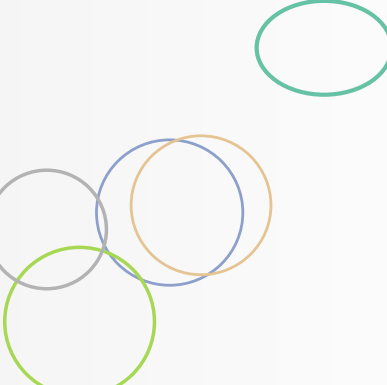[{"shape": "oval", "thickness": 3, "radius": 0.87, "center": [0.836, 0.876]}, {"shape": "circle", "thickness": 2, "radius": 0.94, "center": [0.438, 0.448]}, {"shape": "circle", "thickness": 2.5, "radius": 0.97, "center": [0.205, 0.164]}, {"shape": "circle", "thickness": 2, "radius": 0.9, "center": [0.519, 0.467]}, {"shape": "circle", "thickness": 2.5, "radius": 0.77, "center": [0.121, 0.404]}]